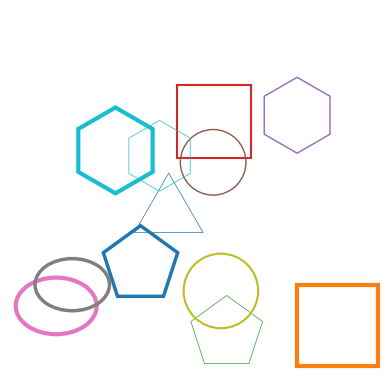[{"shape": "triangle", "thickness": 0.5, "radius": 0.52, "center": [0.438, 0.447]}, {"shape": "pentagon", "thickness": 2.5, "radius": 0.51, "center": [0.365, 0.312]}, {"shape": "square", "thickness": 3, "radius": 0.52, "center": [0.877, 0.154]}, {"shape": "pentagon", "thickness": 0.5, "radius": 0.49, "center": [0.589, 0.135]}, {"shape": "square", "thickness": 1.5, "radius": 0.48, "center": [0.556, 0.685]}, {"shape": "hexagon", "thickness": 1, "radius": 0.49, "center": [0.772, 0.701]}, {"shape": "circle", "thickness": 1, "radius": 0.43, "center": [0.554, 0.578]}, {"shape": "oval", "thickness": 3, "radius": 0.53, "center": [0.146, 0.205]}, {"shape": "oval", "thickness": 2.5, "radius": 0.48, "center": [0.188, 0.261]}, {"shape": "circle", "thickness": 1.5, "radius": 0.48, "center": [0.574, 0.244]}, {"shape": "hexagon", "thickness": 3, "radius": 0.56, "center": [0.3, 0.609]}, {"shape": "hexagon", "thickness": 0.5, "radius": 0.46, "center": [0.414, 0.595]}]